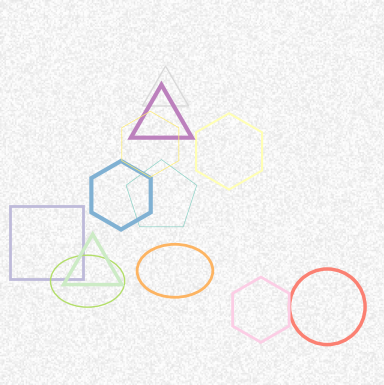[{"shape": "pentagon", "thickness": 0.5, "radius": 0.48, "center": [0.419, 0.489]}, {"shape": "hexagon", "thickness": 1.5, "radius": 0.49, "center": [0.595, 0.607]}, {"shape": "square", "thickness": 2, "radius": 0.47, "center": [0.121, 0.37]}, {"shape": "circle", "thickness": 2.5, "radius": 0.49, "center": [0.85, 0.203]}, {"shape": "hexagon", "thickness": 3, "radius": 0.45, "center": [0.314, 0.493]}, {"shape": "oval", "thickness": 2, "radius": 0.49, "center": [0.454, 0.297]}, {"shape": "oval", "thickness": 1, "radius": 0.48, "center": [0.227, 0.27]}, {"shape": "hexagon", "thickness": 2, "radius": 0.42, "center": [0.678, 0.196]}, {"shape": "triangle", "thickness": 1, "radius": 0.35, "center": [0.43, 0.759]}, {"shape": "triangle", "thickness": 3, "radius": 0.46, "center": [0.419, 0.688]}, {"shape": "triangle", "thickness": 2.5, "radius": 0.44, "center": [0.241, 0.305]}, {"shape": "hexagon", "thickness": 0.5, "radius": 0.43, "center": [0.39, 0.625]}]